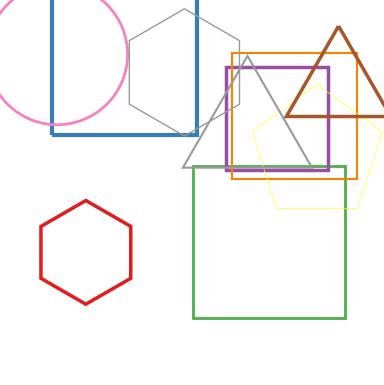[{"shape": "hexagon", "thickness": 2.5, "radius": 0.67, "center": [0.223, 0.345]}, {"shape": "square", "thickness": 3, "radius": 0.95, "center": [0.323, 0.839]}, {"shape": "square", "thickness": 2, "radius": 0.99, "center": [0.698, 0.372]}, {"shape": "square", "thickness": 2.5, "radius": 0.67, "center": [0.72, 0.692]}, {"shape": "square", "thickness": 1.5, "radius": 0.82, "center": [0.765, 0.699]}, {"shape": "pentagon", "thickness": 0.5, "radius": 0.89, "center": [0.824, 0.602]}, {"shape": "triangle", "thickness": 2.5, "radius": 0.78, "center": [0.879, 0.776]}, {"shape": "circle", "thickness": 2, "radius": 0.91, "center": [0.149, 0.859]}, {"shape": "triangle", "thickness": 1.5, "radius": 0.97, "center": [0.643, 0.661]}, {"shape": "hexagon", "thickness": 1, "radius": 0.83, "center": [0.479, 0.812]}]